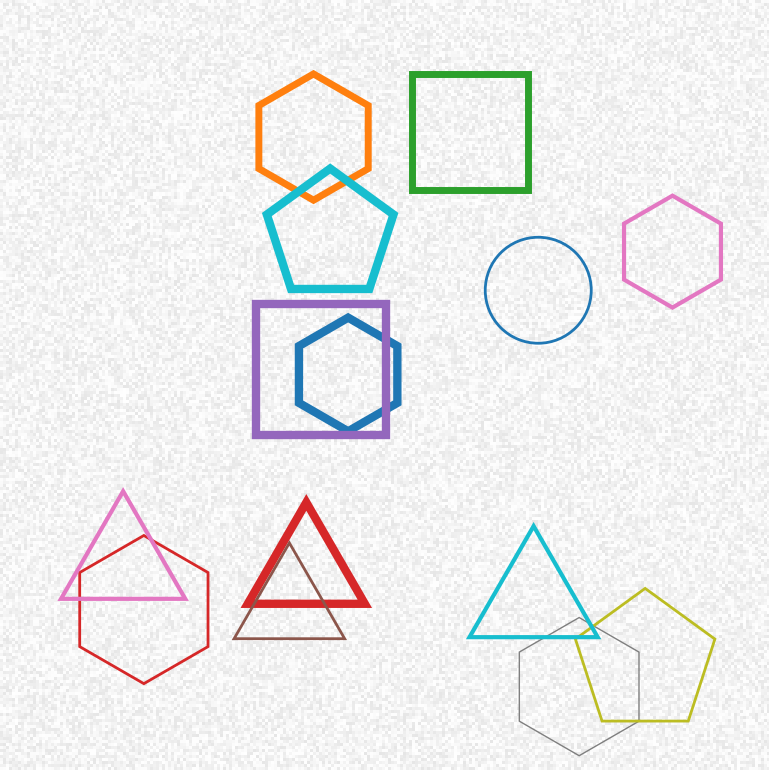[{"shape": "hexagon", "thickness": 3, "radius": 0.37, "center": [0.452, 0.514]}, {"shape": "circle", "thickness": 1, "radius": 0.34, "center": [0.699, 0.623]}, {"shape": "hexagon", "thickness": 2.5, "radius": 0.41, "center": [0.407, 0.822]}, {"shape": "square", "thickness": 2.5, "radius": 0.38, "center": [0.61, 0.828]}, {"shape": "triangle", "thickness": 3, "radius": 0.44, "center": [0.398, 0.26]}, {"shape": "hexagon", "thickness": 1, "radius": 0.48, "center": [0.187, 0.208]}, {"shape": "square", "thickness": 3, "radius": 0.42, "center": [0.417, 0.52]}, {"shape": "triangle", "thickness": 1, "radius": 0.41, "center": [0.376, 0.212]}, {"shape": "triangle", "thickness": 1.5, "radius": 0.47, "center": [0.16, 0.269]}, {"shape": "hexagon", "thickness": 1.5, "radius": 0.36, "center": [0.873, 0.673]}, {"shape": "hexagon", "thickness": 0.5, "radius": 0.45, "center": [0.752, 0.108]}, {"shape": "pentagon", "thickness": 1, "radius": 0.48, "center": [0.838, 0.141]}, {"shape": "pentagon", "thickness": 3, "radius": 0.43, "center": [0.429, 0.695]}, {"shape": "triangle", "thickness": 1.5, "radius": 0.48, "center": [0.693, 0.221]}]